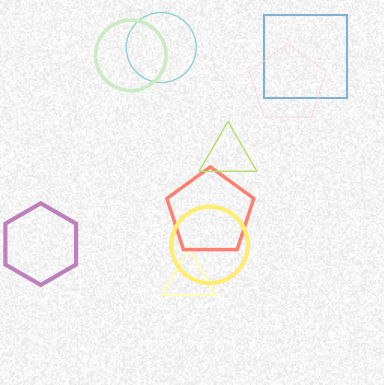[{"shape": "circle", "thickness": 1, "radius": 0.45, "center": [0.419, 0.877]}, {"shape": "triangle", "thickness": 1.5, "radius": 0.4, "center": [0.491, 0.274]}, {"shape": "pentagon", "thickness": 2.5, "radius": 0.59, "center": [0.546, 0.448]}, {"shape": "square", "thickness": 1.5, "radius": 0.54, "center": [0.794, 0.854]}, {"shape": "triangle", "thickness": 1, "radius": 0.43, "center": [0.592, 0.598]}, {"shape": "pentagon", "thickness": 0.5, "radius": 0.53, "center": [0.747, 0.781]}, {"shape": "hexagon", "thickness": 3, "radius": 0.53, "center": [0.106, 0.366]}, {"shape": "circle", "thickness": 2.5, "radius": 0.46, "center": [0.34, 0.856]}, {"shape": "circle", "thickness": 3, "radius": 0.5, "center": [0.544, 0.364]}]